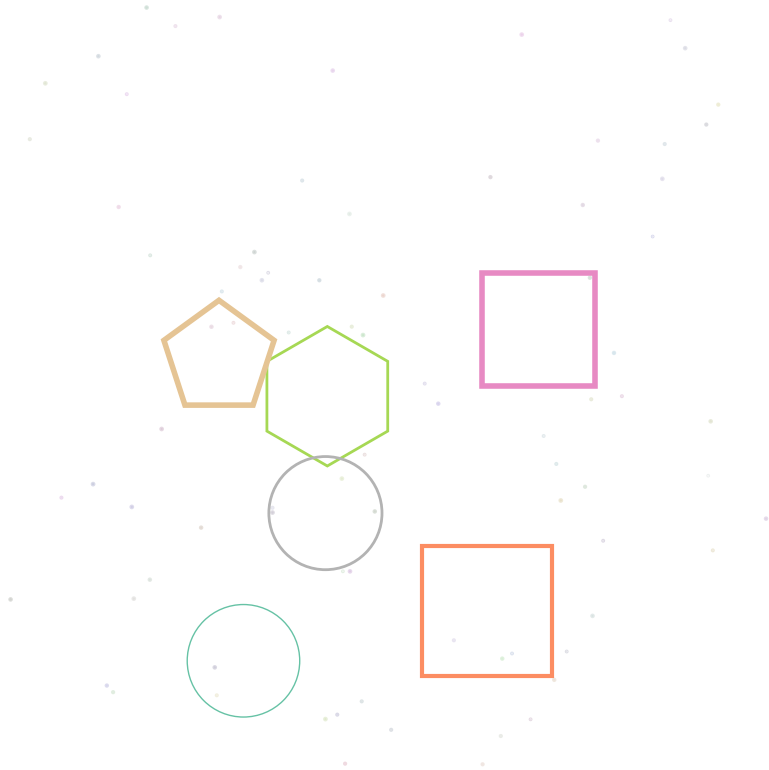[{"shape": "circle", "thickness": 0.5, "radius": 0.37, "center": [0.316, 0.142]}, {"shape": "square", "thickness": 1.5, "radius": 0.42, "center": [0.633, 0.206]}, {"shape": "square", "thickness": 2, "radius": 0.37, "center": [0.699, 0.572]}, {"shape": "hexagon", "thickness": 1, "radius": 0.45, "center": [0.425, 0.485]}, {"shape": "pentagon", "thickness": 2, "radius": 0.38, "center": [0.284, 0.535]}, {"shape": "circle", "thickness": 1, "radius": 0.37, "center": [0.423, 0.334]}]